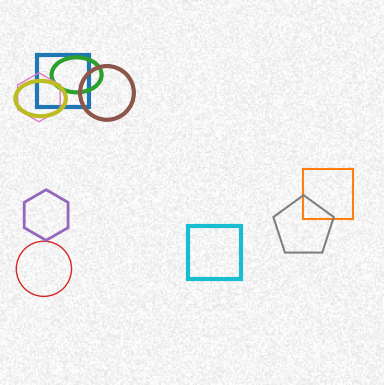[{"shape": "square", "thickness": 3, "radius": 0.34, "center": [0.164, 0.789]}, {"shape": "square", "thickness": 1.5, "radius": 0.33, "center": [0.852, 0.496]}, {"shape": "oval", "thickness": 3, "radius": 0.33, "center": [0.199, 0.806]}, {"shape": "circle", "thickness": 1, "radius": 0.36, "center": [0.114, 0.302]}, {"shape": "hexagon", "thickness": 2, "radius": 0.33, "center": [0.12, 0.441]}, {"shape": "circle", "thickness": 3, "radius": 0.35, "center": [0.278, 0.759]}, {"shape": "hexagon", "thickness": 1, "radius": 0.32, "center": [0.101, 0.747]}, {"shape": "pentagon", "thickness": 1.5, "radius": 0.41, "center": [0.789, 0.411]}, {"shape": "oval", "thickness": 3, "radius": 0.33, "center": [0.106, 0.744]}, {"shape": "square", "thickness": 3, "radius": 0.34, "center": [0.557, 0.345]}]